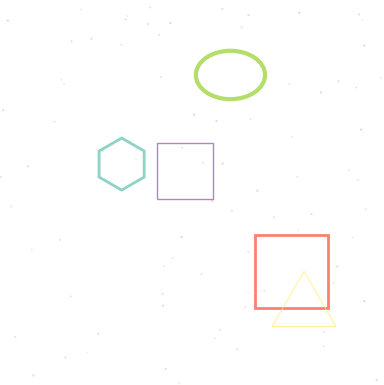[{"shape": "hexagon", "thickness": 2, "radius": 0.34, "center": [0.316, 0.574]}, {"shape": "square", "thickness": 2, "radius": 0.47, "center": [0.757, 0.296]}, {"shape": "oval", "thickness": 3, "radius": 0.45, "center": [0.599, 0.805]}, {"shape": "square", "thickness": 1, "radius": 0.36, "center": [0.48, 0.556]}, {"shape": "triangle", "thickness": 0.5, "radius": 0.48, "center": [0.79, 0.2]}]